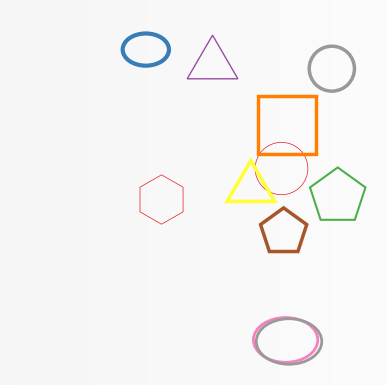[{"shape": "hexagon", "thickness": 0.5, "radius": 0.32, "center": [0.417, 0.482]}, {"shape": "circle", "thickness": 0.5, "radius": 0.34, "center": [0.726, 0.562]}, {"shape": "oval", "thickness": 3, "radius": 0.3, "center": [0.376, 0.871]}, {"shape": "pentagon", "thickness": 1.5, "radius": 0.38, "center": [0.872, 0.49]}, {"shape": "triangle", "thickness": 1, "radius": 0.38, "center": [0.548, 0.833]}, {"shape": "square", "thickness": 2.5, "radius": 0.38, "center": [0.741, 0.675]}, {"shape": "triangle", "thickness": 2.5, "radius": 0.35, "center": [0.647, 0.512]}, {"shape": "pentagon", "thickness": 2.5, "radius": 0.31, "center": [0.732, 0.397]}, {"shape": "oval", "thickness": 2, "radius": 0.42, "center": [0.737, 0.117]}, {"shape": "circle", "thickness": 2.5, "radius": 0.29, "center": [0.856, 0.822]}, {"shape": "oval", "thickness": 2, "radius": 0.42, "center": [0.746, 0.113]}]